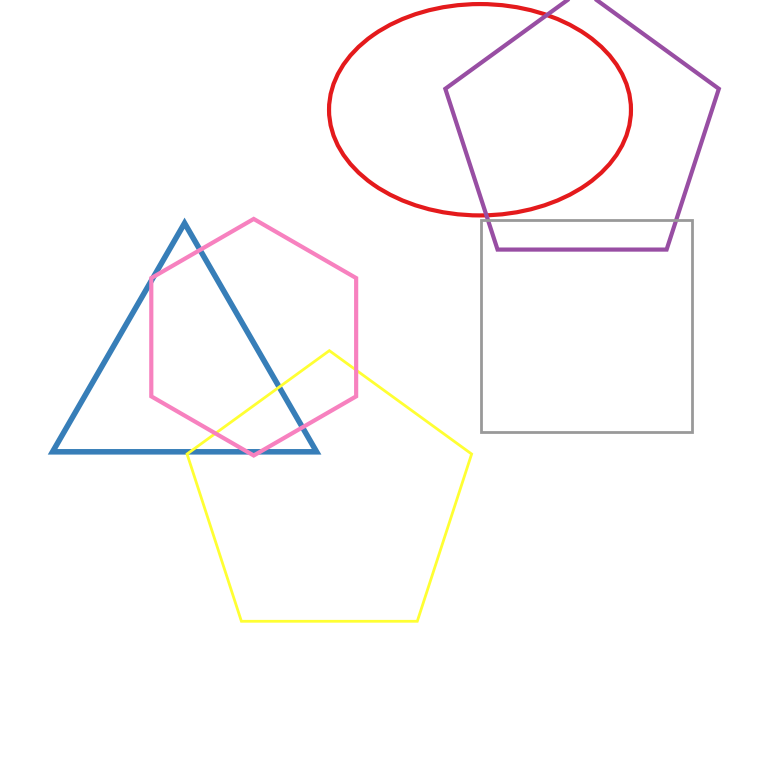[{"shape": "oval", "thickness": 1.5, "radius": 0.98, "center": [0.623, 0.857]}, {"shape": "triangle", "thickness": 2, "radius": 0.99, "center": [0.24, 0.512]}, {"shape": "pentagon", "thickness": 1.5, "radius": 0.93, "center": [0.756, 0.827]}, {"shape": "pentagon", "thickness": 1, "radius": 0.97, "center": [0.428, 0.35]}, {"shape": "hexagon", "thickness": 1.5, "radius": 0.77, "center": [0.33, 0.562]}, {"shape": "square", "thickness": 1, "radius": 0.69, "center": [0.762, 0.577]}]